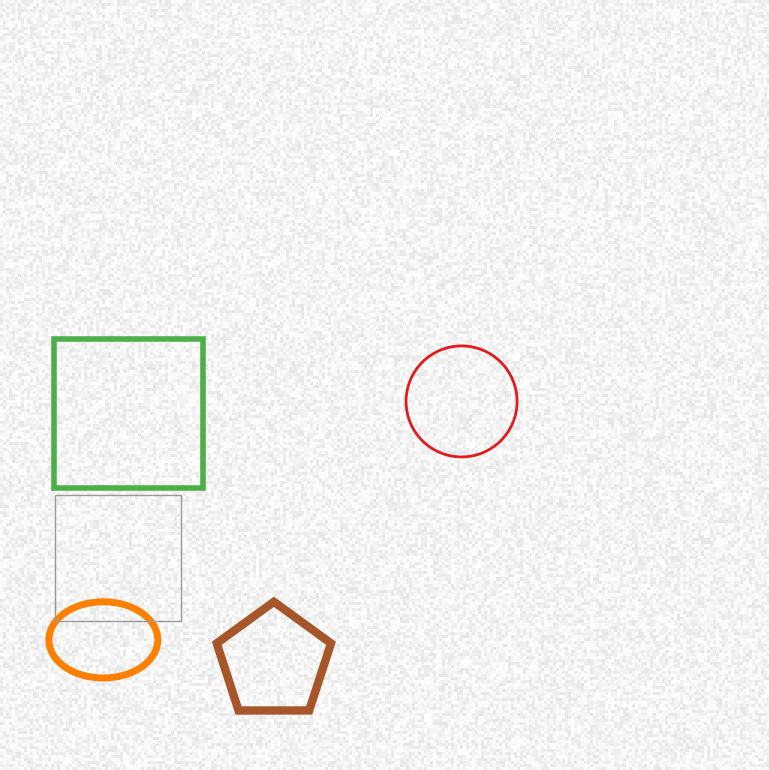[{"shape": "circle", "thickness": 1, "radius": 0.36, "center": [0.599, 0.479]}, {"shape": "square", "thickness": 2, "radius": 0.48, "center": [0.167, 0.463]}, {"shape": "oval", "thickness": 2.5, "radius": 0.35, "center": [0.134, 0.169]}, {"shape": "pentagon", "thickness": 3, "radius": 0.39, "center": [0.356, 0.14]}, {"shape": "square", "thickness": 0.5, "radius": 0.41, "center": [0.153, 0.276]}]